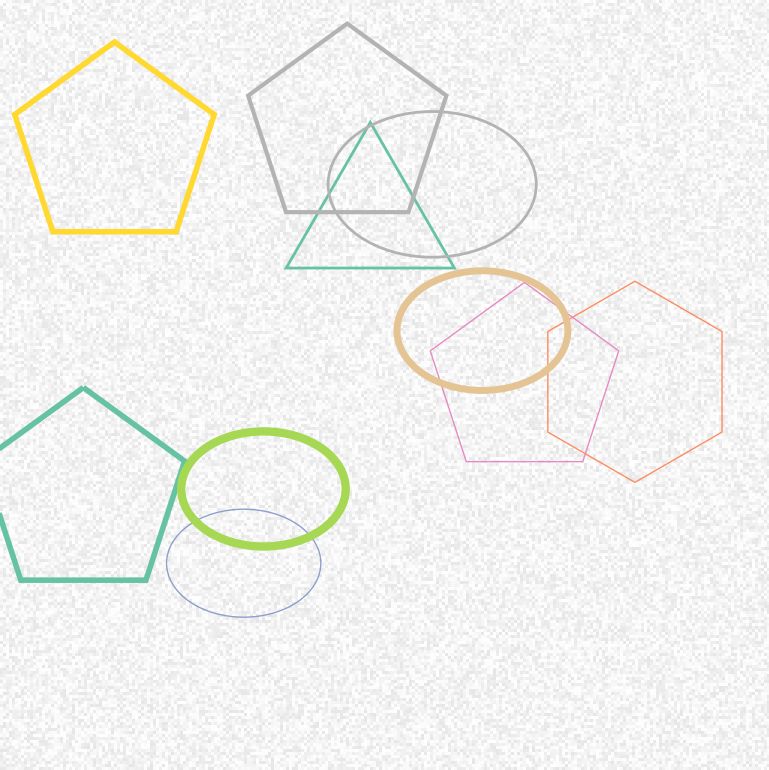[{"shape": "pentagon", "thickness": 2, "radius": 0.69, "center": [0.108, 0.358]}, {"shape": "triangle", "thickness": 1, "radius": 0.63, "center": [0.481, 0.715]}, {"shape": "hexagon", "thickness": 0.5, "radius": 0.65, "center": [0.825, 0.504]}, {"shape": "oval", "thickness": 0.5, "radius": 0.5, "center": [0.316, 0.269]}, {"shape": "pentagon", "thickness": 0.5, "radius": 0.64, "center": [0.681, 0.505]}, {"shape": "oval", "thickness": 3, "radius": 0.53, "center": [0.342, 0.365]}, {"shape": "pentagon", "thickness": 2, "radius": 0.68, "center": [0.149, 0.809]}, {"shape": "oval", "thickness": 2.5, "radius": 0.56, "center": [0.627, 0.571]}, {"shape": "oval", "thickness": 1, "radius": 0.68, "center": [0.561, 0.761]}, {"shape": "pentagon", "thickness": 1.5, "radius": 0.68, "center": [0.451, 0.834]}]